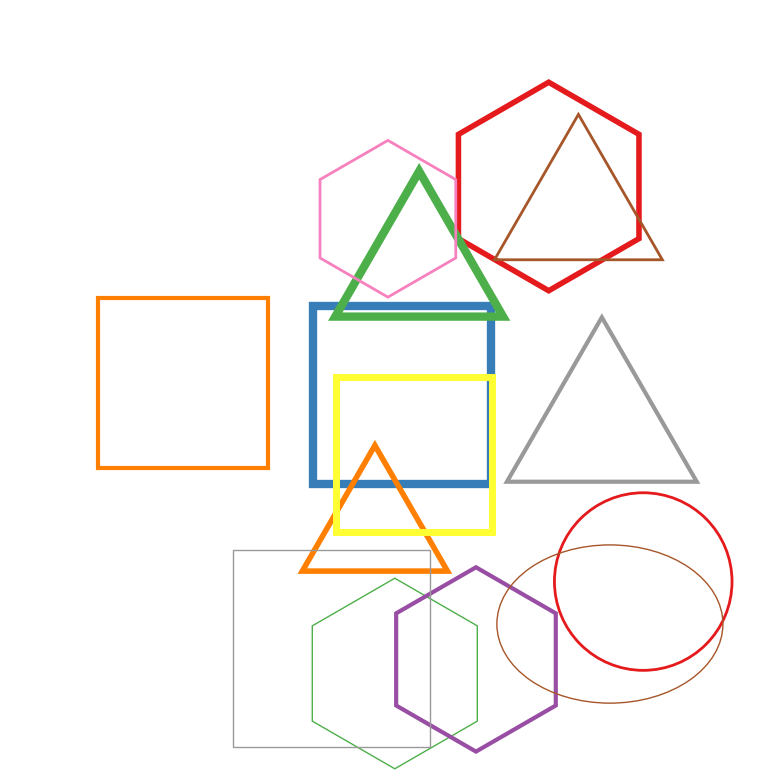[{"shape": "circle", "thickness": 1, "radius": 0.58, "center": [0.835, 0.245]}, {"shape": "hexagon", "thickness": 2, "radius": 0.68, "center": [0.713, 0.758]}, {"shape": "square", "thickness": 3, "radius": 0.58, "center": [0.522, 0.487]}, {"shape": "triangle", "thickness": 3, "radius": 0.63, "center": [0.544, 0.652]}, {"shape": "hexagon", "thickness": 0.5, "radius": 0.62, "center": [0.513, 0.125]}, {"shape": "hexagon", "thickness": 1.5, "radius": 0.6, "center": [0.618, 0.144]}, {"shape": "triangle", "thickness": 2, "radius": 0.54, "center": [0.487, 0.313]}, {"shape": "square", "thickness": 1.5, "radius": 0.55, "center": [0.238, 0.503]}, {"shape": "square", "thickness": 2.5, "radius": 0.5, "center": [0.538, 0.409]}, {"shape": "triangle", "thickness": 1, "radius": 0.63, "center": [0.751, 0.726]}, {"shape": "oval", "thickness": 0.5, "radius": 0.73, "center": [0.792, 0.19]}, {"shape": "hexagon", "thickness": 1, "radius": 0.51, "center": [0.504, 0.716]}, {"shape": "square", "thickness": 0.5, "radius": 0.64, "center": [0.43, 0.158]}, {"shape": "triangle", "thickness": 1.5, "radius": 0.71, "center": [0.782, 0.446]}]